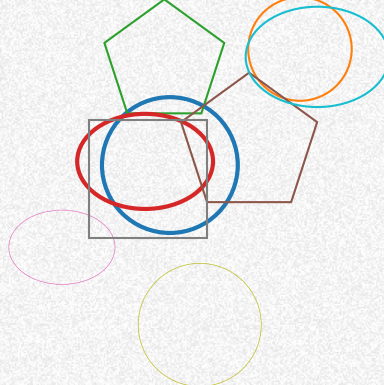[{"shape": "circle", "thickness": 3, "radius": 0.88, "center": [0.441, 0.571]}, {"shape": "circle", "thickness": 1.5, "radius": 0.67, "center": [0.779, 0.873]}, {"shape": "pentagon", "thickness": 1.5, "radius": 0.82, "center": [0.427, 0.838]}, {"shape": "oval", "thickness": 3, "radius": 0.88, "center": [0.377, 0.581]}, {"shape": "pentagon", "thickness": 1.5, "radius": 0.93, "center": [0.647, 0.625]}, {"shape": "oval", "thickness": 0.5, "radius": 0.69, "center": [0.161, 0.358]}, {"shape": "square", "thickness": 1.5, "radius": 0.77, "center": [0.384, 0.534]}, {"shape": "circle", "thickness": 0.5, "radius": 0.8, "center": [0.519, 0.156]}, {"shape": "oval", "thickness": 1.5, "radius": 0.93, "center": [0.824, 0.852]}]